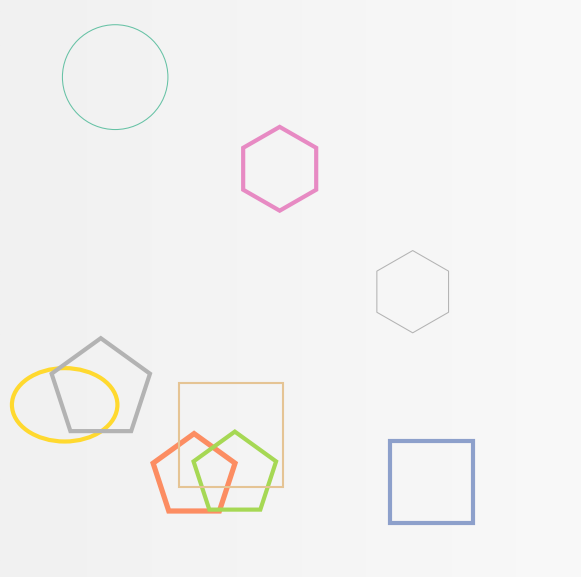[{"shape": "circle", "thickness": 0.5, "radius": 0.45, "center": [0.198, 0.866]}, {"shape": "pentagon", "thickness": 2.5, "radius": 0.37, "center": [0.334, 0.174]}, {"shape": "square", "thickness": 2, "radius": 0.36, "center": [0.743, 0.165]}, {"shape": "hexagon", "thickness": 2, "radius": 0.36, "center": [0.481, 0.707]}, {"shape": "pentagon", "thickness": 2, "radius": 0.37, "center": [0.404, 0.177]}, {"shape": "oval", "thickness": 2, "radius": 0.45, "center": [0.111, 0.298]}, {"shape": "square", "thickness": 1, "radius": 0.45, "center": [0.398, 0.246]}, {"shape": "pentagon", "thickness": 2, "radius": 0.44, "center": [0.173, 0.325]}, {"shape": "hexagon", "thickness": 0.5, "radius": 0.36, "center": [0.71, 0.494]}]